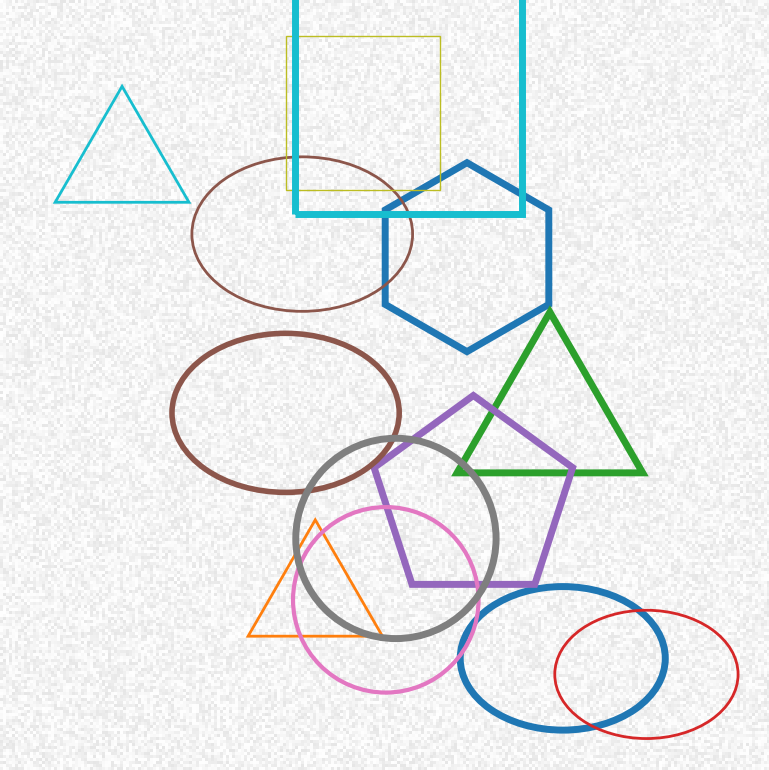[{"shape": "hexagon", "thickness": 2.5, "radius": 0.61, "center": [0.606, 0.666]}, {"shape": "oval", "thickness": 2.5, "radius": 0.67, "center": [0.731, 0.145]}, {"shape": "triangle", "thickness": 1, "radius": 0.5, "center": [0.409, 0.224]}, {"shape": "triangle", "thickness": 2.5, "radius": 0.7, "center": [0.714, 0.455]}, {"shape": "oval", "thickness": 1, "radius": 0.6, "center": [0.84, 0.124]}, {"shape": "pentagon", "thickness": 2.5, "radius": 0.68, "center": [0.615, 0.351]}, {"shape": "oval", "thickness": 1, "radius": 0.72, "center": [0.393, 0.696]}, {"shape": "oval", "thickness": 2, "radius": 0.74, "center": [0.371, 0.464]}, {"shape": "circle", "thickness": 1.5, "radius": 0.6, "center": [0.501, 0.221]}, {"shape": "circle", "thickness": 2.5, "radius": 0.65, "center": [0.514, 0.301]}, {"shape": "square", "thickness": 0.5, "radius": 0.5, "center": [0.472, 0.853]}, {"shape": "square", "thickness": 2.5, "radius": 0.74, "center": [0.531, 0.869]}, {"shape": "triangle", "thickness": 1, "radius": 0.5, "center": [0.159, 0.787]}]